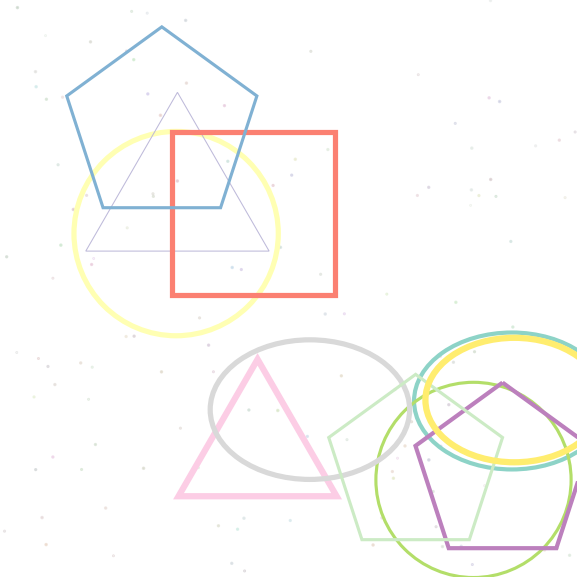[{"shape": "oval", "thickness": 2, "radius": 0.85, "center": [0.886, 0.305]}, {"shape": "circle", "thickness": 2.5, "radius": 0.88, "center": [0.305, 0.595]}, {"shape": "triangle", "thickness": 0.5, "radius": 0.92, "center": [0.307, 0.656]}, {"shape": "square", "thickness": 2.5, "radius": 0.71, "center": [0.439, 0.63]}, {"shape": "pentagon", "thickness": 1.5, "radius": 0.87, "center": [0.28, 0.779]}, {"shape": "circle", "thickness": 1.5, "radius": 0.85, "center": [0.82, 0.168]}, {"shape": "triangle", "thickness": 3, "radius": 0.79, "center": [0.446, 0.219]}, {"shape": "oval", "thickness": 2.5, "radius": 0.86, "center": [0.537, 0.29]}, {"shape": "pentagon", "thickness": 2, "radius": 0.79, "center": [0.87, 0.178]}, {"shape": "pentagon", "thickness": 1.5, "radius": 0.79, "center": [0.72, 0.193]}, {"shape": "oval", "thickness": 3, "radius": 0.77, "center": [0.891, 0.306]}]